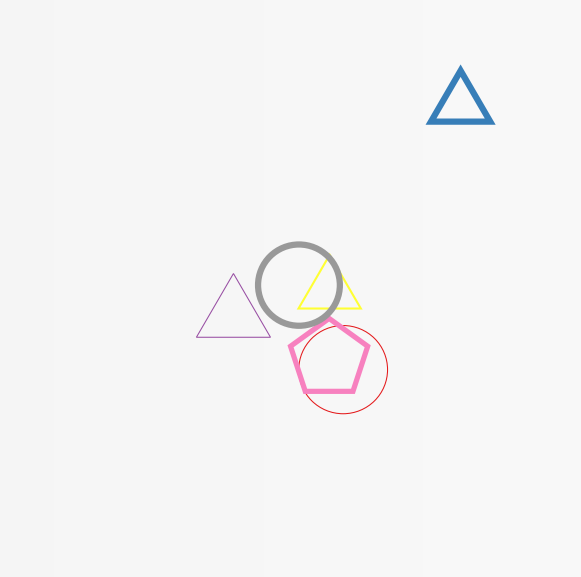[{"shape": "circle", "thickness": 0.5, "radius": 0.38, "center": [0.59, 0.359]}, {"shape": "triangle", "thickness": 3, "radius": 0.29, "center": [0.792, 0.818]}, {"shape": "triangle", "thickness": 0.5, "radius": 0.37, "center": [0.402, 0.452]}, {"shape": "triangle", "thickness": 1, "radius": 0.31, "center": [0.567, 0.496]}, {"shape": "pentagon", "thickness": 2.5, "radius": 0.35, "center": [0.566, 0.378]}, {"shape": "circle", "thickness": 3, "radius": 0.35, "center": [0.514, 0.505]}]